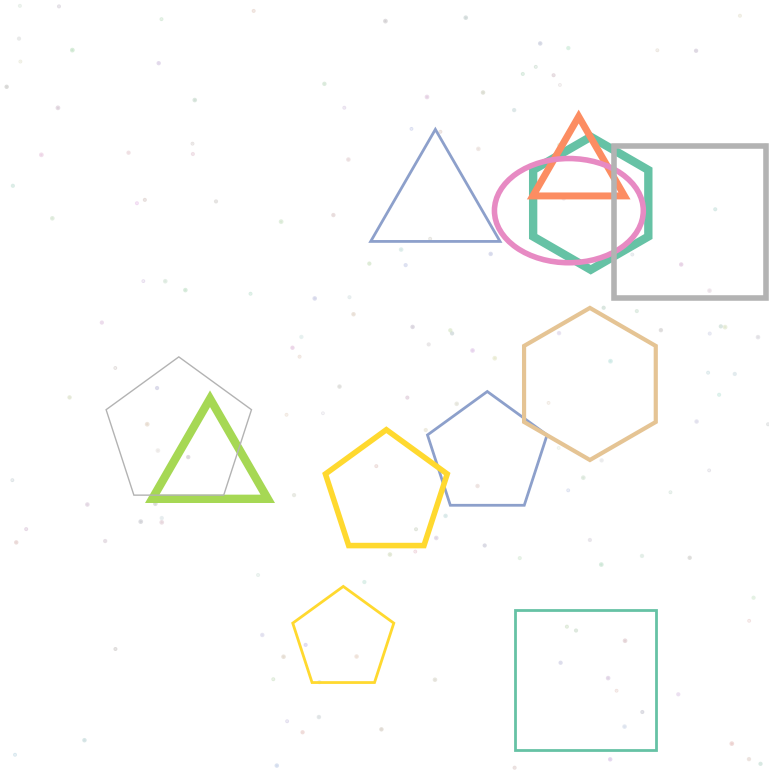[{"shape": "square", "thickness": 1, "radius": 0.46, "center": [0.76, 0.117]}, {"shape": "hexagon", "thickness": 3, "radius": 0.43, "center": [0.767, 0.736]}, {"shape": "triangle", "thickness": 2.5, "radius": 0.34, "center": [0.752, 0.78]}, {"shape": "pentagon", "thickness": 1, "radius": 0.41, "center": [0.633, 0.41]}, {"shape": "triangle", "thickness": 1, "radius": 0.48, "center": [0.565, 0.735]}, {"shape": "oval", "thickness": 2, "radius": 0.48, "center": [0.739, 0.726]}, {"shape": "triangle", "thickness": 3, "radius": 0.43, "center": [0.273, 0.395]}, {"shape": "pentagon", "thickness": 2, "radius": 0.42, "center": [0.502, 0.359]}, {"shape": "pentagon", "thickness": 1, "radius": 0.34, "center": [0.446, 0.169]}, {"shape": "hexagon", "thickness": 1.5, "radius": 0.49, "center": [0.766, 0.501]}, {"shape": "pentagon", "thickness": 0.5, "radius": 0.5, "center": [0.232, 0.437]}, {"shape": "square", "thickness": 2, "radius": 0.49, "center": [0.896, 0.712]}]